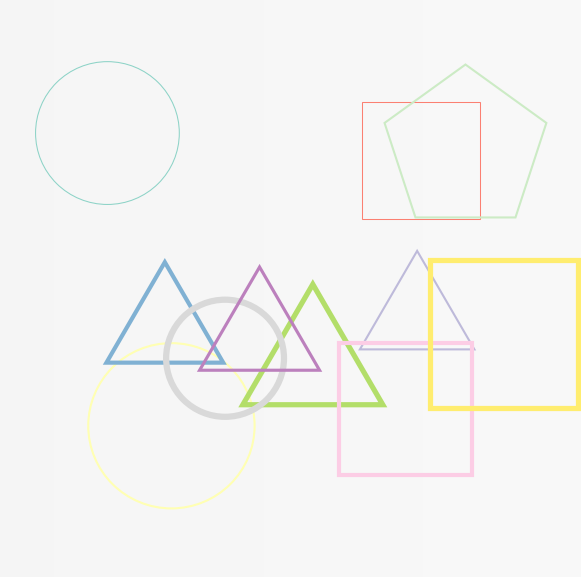[{"shape": "circle", "thickness": 0.5, "radius": 0.62, "center": [0.185, 0.769]}, {"shape": "circle", "thickness": 1, "radius": 0.72, "center": [0.295, 0.262]}, {"shape": "triangle", "thickness": 1, "radius": 0.57, "center": [0.718, 0.451]}, {"shape": "square", "thickness": 0.5, "radius": 0.51, "center": [0.724, 0.721]}, {"shape": "triangle", "thickness": 2, "radius": 0.58, "center": [0.284, 0.429]}, {"shape": "triangle", "thickness": 2.5, "radius": 0.7, "center": [0.538, 0.368]}, {"shape": "square", "thickness": 2, "radius": 0.57, "center": [0.698, 0.291]}, {"shape": "circle", "thickness": 3, "radius": 0.51, "center": [0.387, 0.379]}, {"shape": "triangle", "thickness": 1.5, "radius": 0.6, "center": [0.447, 0.418]}, {"shape": "pentagon", "thickness": 1, "radius": 0.73, "center": [0.801, 0.741]}, {"shape": "square", "thickness": 2.5, "radius": 0.64, "center": [0.867, 0.421]}]